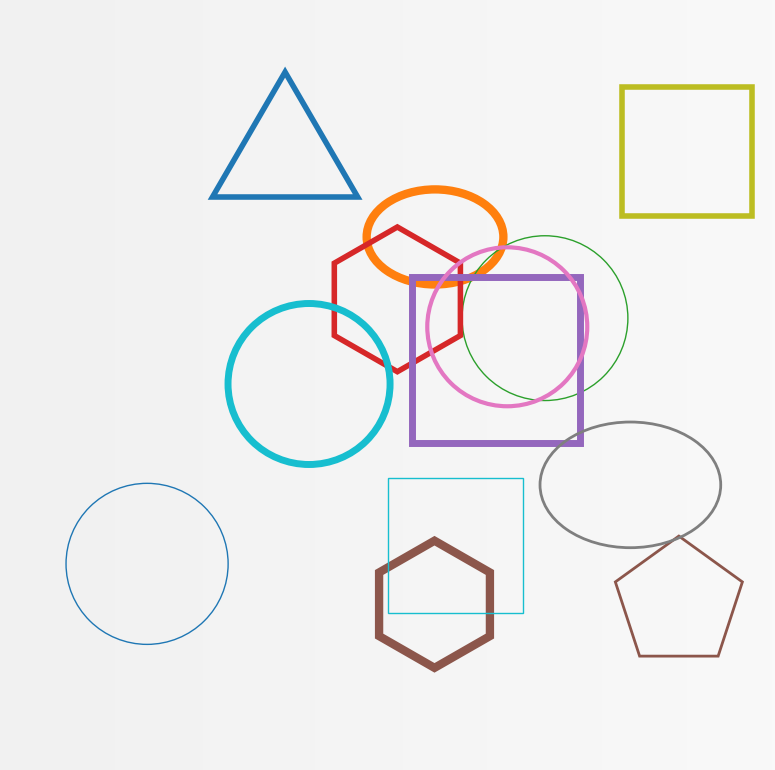[{"shape": "triangle", "thickness": 2, "radius": 0.54, "center": [0.368, 0.798]}, {"shape": "circle", "thickness": 0.5, "radius": 0.52, "center": [0.19, 0.268]}, {"shape": "oval", "thickness": 3, "radius": 0.44, "center": [0.561, 0.692]}, {"shape": "circle", "thickness": 0.5, "radius": 0.54, "center": [0.703, 0.587]}, {"shape": "hexagon", "thickness": 2, "radius": 0.47, "center": [0.513, 0.611]}, {"shape": "square", "thickness": 2.5, "radius": 0.54, "center": [0.64, 0.533]}, {"shape": "hexagon", "thickness": 3, "radius": 0.41, "center": [0.561, 0.215]}, {"shape": "pentagon", "thickness": 1, "radius": 0.43, "center": [0.876, 0.218]}, {"shape": "circle", "thickness": 1.5, "radius": 0.52, "center": [0.655, 0.576]}, {"shape": "oval", "thickness": 1, "radius": 0.58, "center": [0.813, 0.37]}, {"shape": "square", "thickness": 2, "radius": 0.42, "center": [0.887, 0.803]}, {"shape": "square", "thickness": 0.5, "radius": 0.44, "center": [0.588, 0.291]}, {"shape": "circle", "thickness": 2.5, "radius": 0.52, "center": [0.399, 0.501]}]